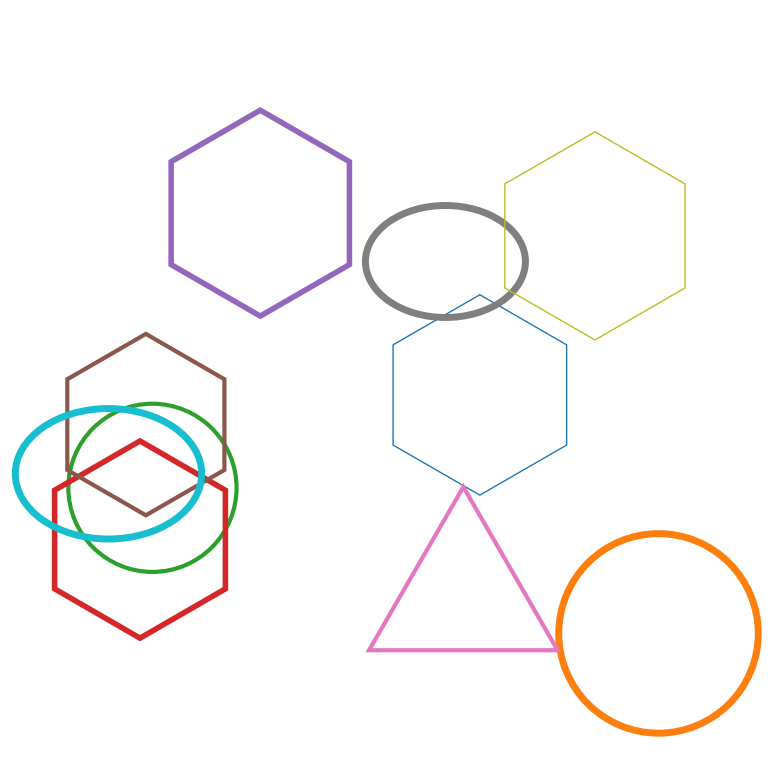[{"shape": "hexagon", "thickness": 0.5, "radius": 0.65, "center": [0.623, 0.487]}, {"shape": "circle", "thickness": 2.5, "radius": 0.65, "center": [0.855, 0.177]}, {"shape": "circle", "thickness": 1.5, "radius": 0.55, "center": [0.198, 0.366]}, {"shape": "hexagon", "thickness": 2, "radius": 0.64, "center": [0.182, 0.299]}, {"shape": "hexagon", "thickness": 2, "radius": 0.67, "center": [0.338, 0.723]}, {"shape": "hexagon", "thickness": 1.5, "radius": 0.59, "center": [0.189, 0.449]}, {"shape": "triangle", "thickness": 1.5, "radius": 0.71, "center": [0.602, 0.226]}, {"shape": "oval", "thickness": 2.5, "radius": 0.52, "center": [0.578, 0.66]}, {"shape": "hexagon", "thickness": 0.5, "radius": 0.68, "center": [0.773, 0.694]}, {"shape": "oval", "thickness": 2.5, "radius": 0.61, "center": [0.141, 0.385]}]